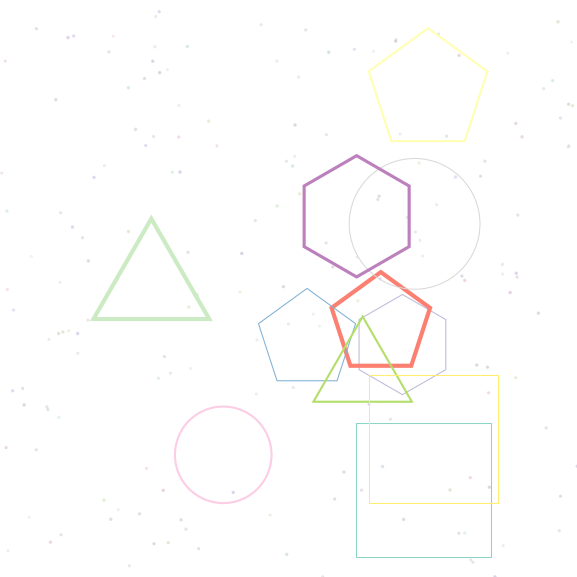[{"shape": "square", "thickness": 0.5, "radius": 0.58, "center": [0.733, 0.151]}, {"shape": "pentagon", "thickness": 1, "radius": 0.54, "center": [0.741, 0.842]}, {"shape": "hexagon", "thickness": 0.5, "radius": 0.43, "center": [0.697, 0.402]}, {"shape": "pentagon", "thickness": 2, "radius": 0.45, "center": [0.659, 0.438]}, {"shape": "pentagon", "thickness": 0.5, "radius": 0.44, "center": [0.532, 0.411]}, {"shape": "triangle", "thickness": 1, "radius": 0.49, "center": [0.628, 0.353]}, {"shape": "circle", "thickness": 1, "radius": 0.42, "center": [0.387, 0.212]}, {"shape": "circle", "thickness": 0.5, "radius": 0.57, "center": [0.718, 0.612]}, {"shape": "hexagon", "thickness": 1.5, "radius": 0.52, "center": [0.618, 0.625]}, {"shape": "triangle", "thickness": 2, "radius": 0.58, "center": [0.262, 0.505]}, {"shape": "square", "thickness": 0.5, "radius": 0.56, "center": [0.75, 0.239]}]